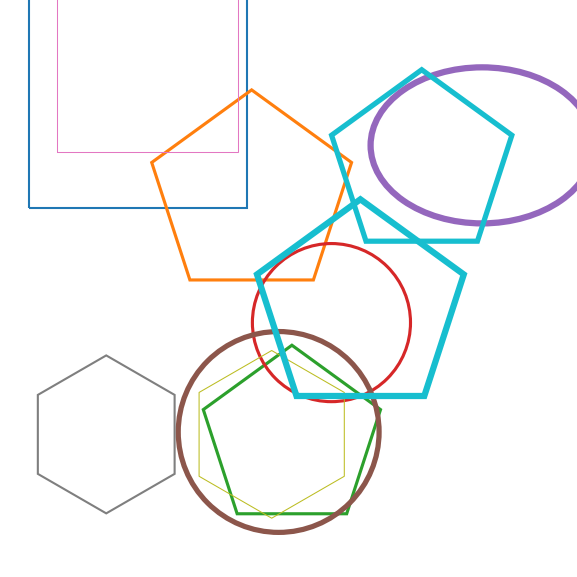[{"shape": "square", "thickness": 1, "radius": 0.94, "center": [0.239, 0.828]}, {"shape": "pentagon", "thickness": 1.5, "radius": 0.91, "center": [0.436, 0.662]}, {"shape": "pentagon", "thickness": 1.5, "radius": 0.81, "center": [0.505, 0.24]}, {"shape": "circle", "thickness": 1.5, "radius": 0.68, "center": [0.574, 0.441]}, {"shape": "oval", "thickness": 3, "radius": 0.97, "center": [0.835, 0.747]}, {"shape": "circle", "thickness": 2.5, "radius": 0.87, "center": [0.483, 0.251]}, {"shape": "square", "thickness": 0.5, "radius": 0.78, "center": [0.255, 0.892]}, {"shape": "hexagon", "thickness": 1, "radius": 0.68, "center": [0.184, 0.247]}, {"shape": "hexagon", "thickness": 0.5, "radius": 0.73, "center": [0.47, 0.247]}, {"shape": "pentagon", "thickness": 2.5, "radius": 0.82, "center": [0.73, 0.714]}, {"shape": "pentagon", "thickness": 3, "radius": 0.94, "center": [0.624, 0.466]}]